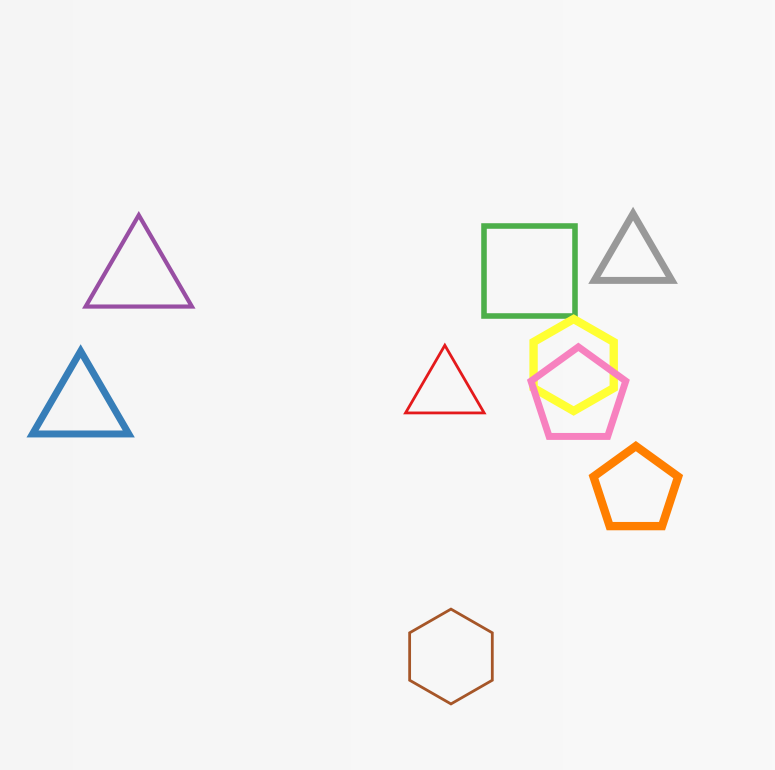[{"shape": "triangle", "thickness": 1, "radius": 0.29, "center": [0.574, 0.493]}, {"shape": "triangle", "thickness": 2.5, "radius": 0.36, "center": [0.104, 0.472]}, {"shape": "square", "thickness": 2, "radius": 0.29, "center": [0.684, 0.648]}, {"shape": "triangle", "thickness": 1.5, "radius": 0.4, "center": [0.179, 0.641]}, {"shape": "pentagon", "thickness": 3, "radius": 0.29, "center": [0.82, 0.363]}, {"shape": "hexagon", "thickness": 3, "radius": 0.3, "center": [0.74, 0.526]}, {"shape": "hexagon", "thickness": 1, "radius": 0.31, "center": [0.582, 0.147]}, {"shape": "pentagon", "thickness": 2.5, "radius": 0.32, "center": [0.746, 0.485]}, {"shape": "triangle", "thickness": 2.5, "radius": 0.29, "center": [0.817, 0.665]}]